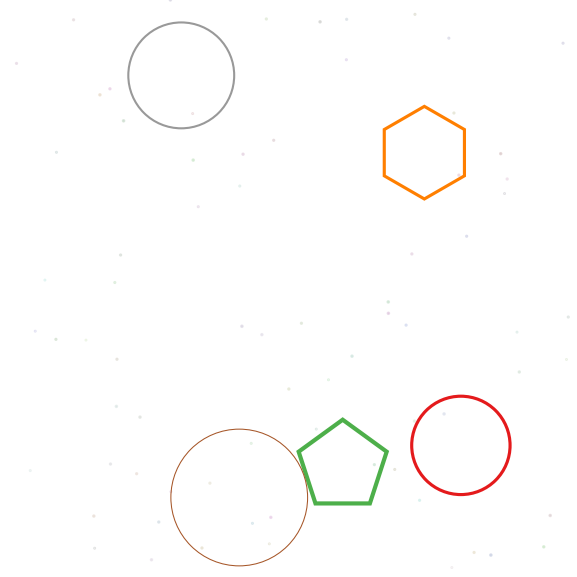[{"shape": "circle", "thickness": 1.5, "radius": 0.43, "center": [0.798, 0.228]}, {"shape": "pentagon", "thickness": 2, "radius": 0.4, "center": [0.593, 0.192]}, {"shape": "hexagon", "thickness": 1.5, "radius": 0.4, "center": [0.735, 0.735]}, {"shape": "circle", "thickness": 0.5, "radius": 0.59, "center": [0.414, 0.138]}, {"shape": "circle", "thickness": 1, "radius": 0.46, "center": [0.314, 0.869]}]